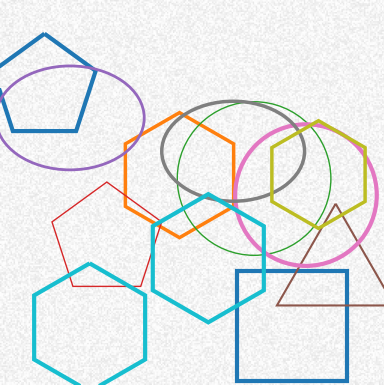[{"shape": "pentagon", "thickness": 3, "radius": 0.7, "center": [0.116, 0.773]}, {"shape": "square", "thickness": 3, "radius": 0.71, "center": [0.758, 0.152]}, {"shape": "hexagon", "thickness": 2.5, "radius": 0.81, "center": [0.466, 0.545]}, {"shape": "circle", "thickness": 1, "radius": 1.0, "center": [0.66, 0.536]}, {"shape": "pentagon", "thickness": 1, "radius": 0.75, "center": [0.277, 0.377]}, {"shape": "oval", "thickness": 2, "radius": 0.96, "center": [0.182, 0.694]}, {"shape": "triangle", "thickness": 1.5, "radius": 0.88, "center": [0.872, 0.295]}, {"shape": "circle", "thickness": 3, "radius": 0.92, "center": [0.795, 0.493]}, {"shape": "oval", "thickness": 2.5, "radius": 0.93, "center": [0.606, 0.607]}, {"shape": "hexagon", "thickness": 2.5, "radius": 0.7, "center": [0.827, 0.547]}, {"shape": "hexagon", "thickness": 3, "radius": 0.83, "center": [0.541, 0.329]}, {"shape": "hexagon", "thickness": 3, "radius": 0.83, "center": [0.233, 0.15]}]